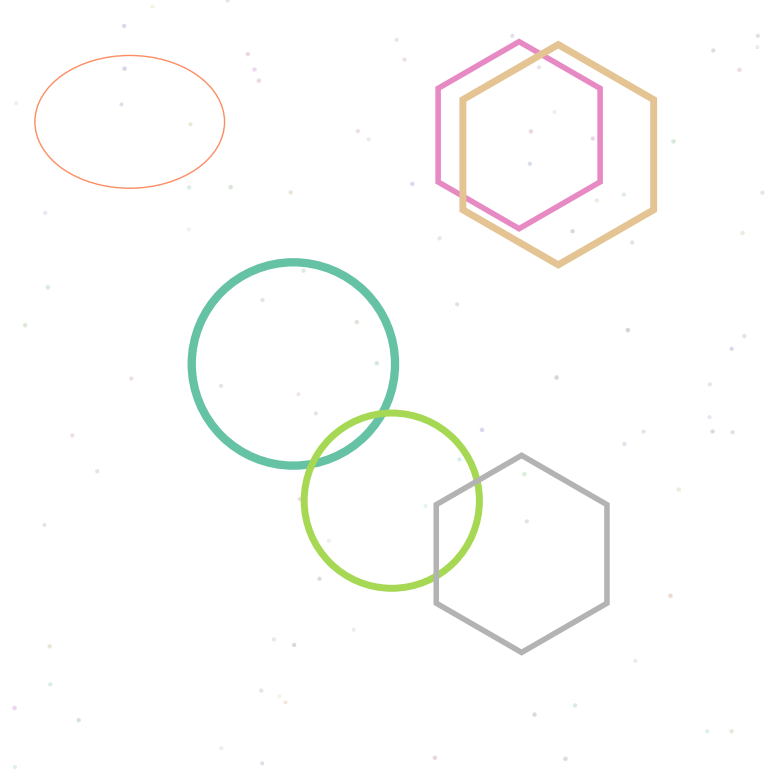[{"shape": "circle", "thickness": 3, "radius": 0.66, "center": [0.381, 0.527]}, {"shape": "oval", "thickness": 0.5, "radius": 0.62, "center": [0.168, 0.842]}, {"shape": "hexagon", "thickness": 2, "radius": 0.61, "center": [0.674, 0.824]}, {"shape": "circle", "thickness": 2.5, "radius": 0.57, "center": [0.509, 0.35]}, {"shape": "hexagon", "thickness": 2.5, "radius": 0.72, "center": [0.725, 0.799]}, {"shape": "hexagon", "thickness": 2, "radius": 0.64, "center": [0.677, 0.281]}]